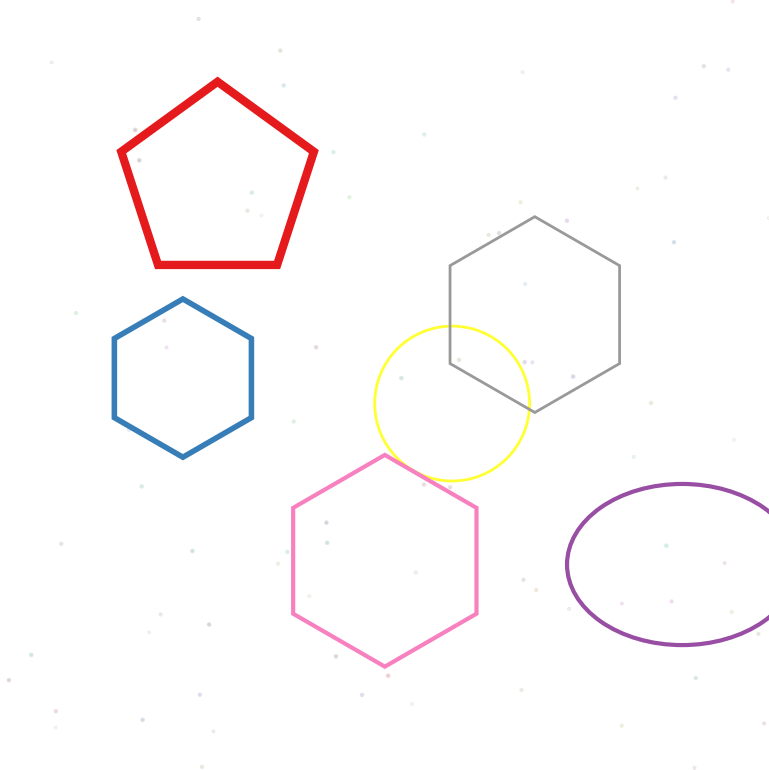[{"shape": "pentagon", "thickness": 3, "radius": 0.66, "center": [0.283, 0.762]}, {"shape": "hexagon", "thickness": 2, "radius": 0.51, "center": [0.238, 0.509]}, {"shape": "oval", "thickness": 1.5, "radius": 0.75, "center": [0.886, 0.267]}, {"shape": "circle", "thickness": 1, "radius": 0.5, "center": [0.587, 0.476]}, {"shape": "hexagon", "thickness": 1.5, "radius": 0.69, "center": [0.5, 0.272]}, {"shape": "hexagon", "thickness": 1, "radius": 0.64, "center": [0.695, 0.591]}]